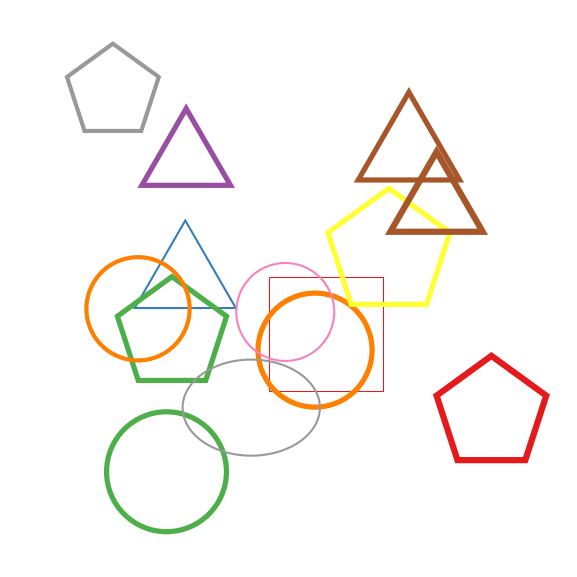[{"shape": "pentagon", "thickness": 3, "radius": 0.5, "center": [0.851, 0.283]}, {"shape": "square", "thickness": 0.5, "radius": 0.49, "center": [0.565, 0.42]}, {"shape": "triangle", "thickness": 1, "radius": 0.51, "center": [0.321, 0.516]}, {"shape": "circle", "thickness": 2.5, "radius": 0.52, "center": [0.288, 0.182]}, {"shape": "pentagon", "thickness": 2.5, "radius": 0.5, "center": [0.298, 0.421]}, {"shape": "triangle", "thickness": 2.5, "radius": 0.44, "center": [0.322, 0.723]}, {"shape": "circle", "thickness": 2.5, "radius": 0.49, "center": [0.546, 0.393]}, {"shape": "circle", "thickness": 2, "radius": 0.45, "center": [0.239, 0.464]}, {"shape": "pentagon", "thickness": 2.5, "radius": 0.56, "center": [0.673, 0.562]}, {"shape": "triangle", "thickness": 2.5, "radius": 0.51, "center": [0.708, 0.738]}, {"shape": "triangle", "thickness": 3, "radius": 0.46, "center": [0.756, 0.644]}, {"shape": "circle", "thickness": 1, "radius": 0.42, "center": [0.494, 0.459]}, {"shape": "oval", "thickness": 1, "radius": 0.59, "center": [0.435, 0.293]}, {"shape": "pentagon", "thickness": 2, "radius": 0.42, "center": [0.195, 0.84]}]